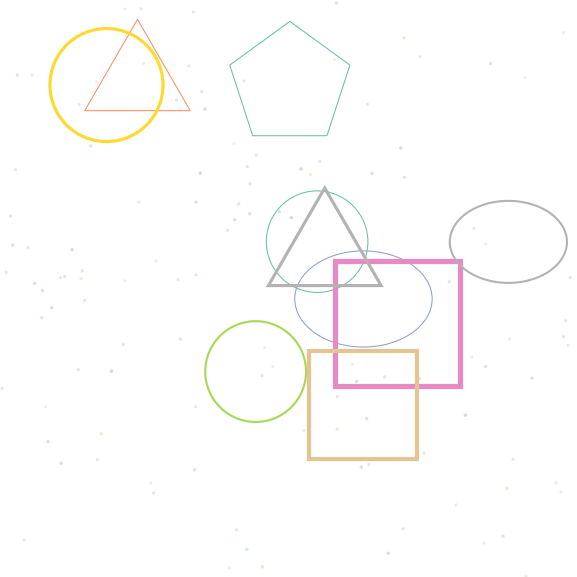[{"shape": "circle", "thickness": 0.5, "radius": 0.44, "center": [0.549, 0.581]}, {"shape": "pentagon", "thickness": 0.5, "radius": 0.55, "center": [0.502, 0.853]}, {"shape": "triangle", "thickness": 0.5, "radius": 0.53, "center": [0.238, 0.86]}, {"shape": "oval", "thickness": 0.5, "radius": 0.59, "center": [0.629, 0.481]}, {"shape": "square", "thickness": 2.5, "radius": 0.54, "center": [0.688, 0.439]}, {"shape": "circle", "thickness": 1, "radius": 0.44, "center": [0.443, 0.356]}, {"shape": "circle", "thickness": 1.5, "radius": 0.49, "center": [0.184, 0.852]}, {"shape": "square", "thickness": 2, "radius": 0.47, "center": [0.629, 0.298]}, {"shape": "triangle", "thickness": 1.5, "radius": 0.56, "center": [0.562, 0.561]}, {"shape": "oval", "thickness": 1, "radius": 0.51, "center": [0.88, 0.58]}]